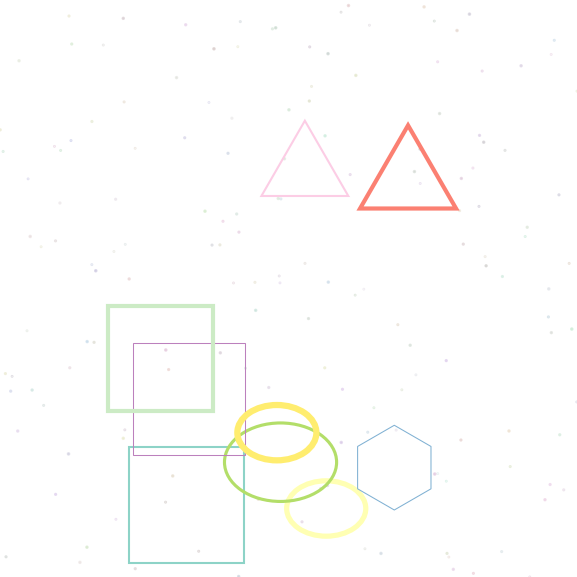[{"shape": "square", "thickness": 1, "radius": 0.5, "center": [0.323, 0.125]}, {"shape": "oval", "thickness": 2.5, "radius": 0.34, "center": [0.565, 0.119]}, {"shape": "triangle", "thickness": 2, "radius": 0.48, "center": [0.707, 0.686]}, {"shape": "hexagon", "thickness": 0.5, "radius": 0.37, "center": [0.683, 0.189]}, {"shape": "oval", "thickness": 1.5, "radius": 0.49, "center": [0.486, 0.199]}, {"shape": "triangle", "thickness": 1, "radius": 0.43, "center": [0.528, 0.703]}, {"shape": "square", "thickness": 0.5, "radius": 0.49, "center": [0.328, 0.308]}, {"shape": "square", "thickness": 2, "radius": 0.45, "center": [0.278, 0.379]}, {"shape": "oval", "thickness": 3, "radius": 0.34, "center": [0.479, 0.25]}]